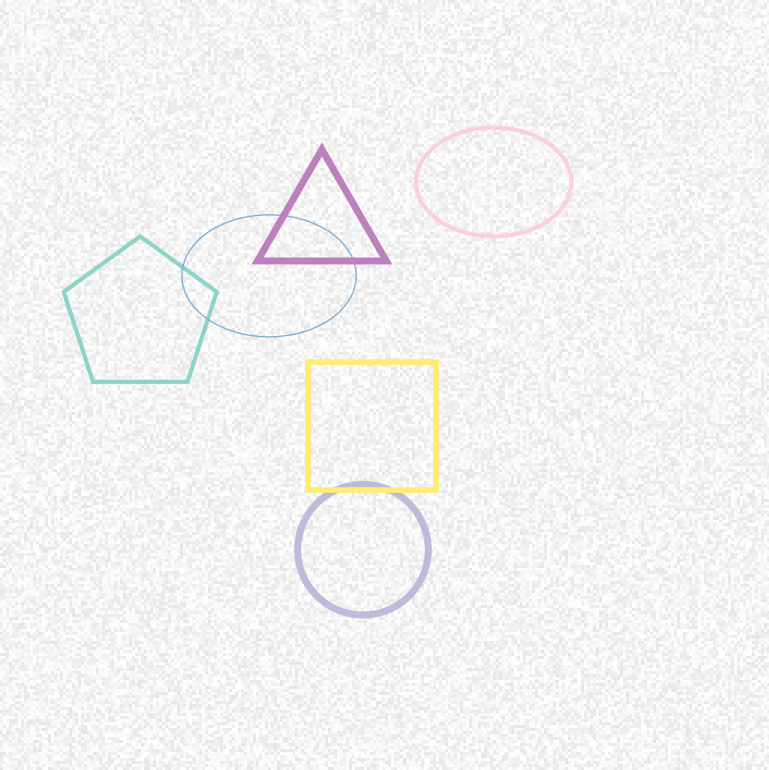[{"shape": "pentagon", "thickness": 1.5, "radius": 0.52, "center": [0.182, 0.589]}, {"shape": "circle", "thickness": 2.5, "radius": 0.42, "center": [0.471, 0.286]}, {"shape": "oval", "thickness": 0.5, "radius": 0.57, "center": [0.349, 0.642]}, {"shape": "oval", "thickness": 1.5, "radius": 0.5, "center": [0.641, 0.764]}, {"shape": "triangle", "thickness": 2.5, "radius": 0.48, "center": [0.418, 0.709]}, {"shape": "square", "thickness": 2, "radius": 0.42, "center": [0.483, 0.447]}]